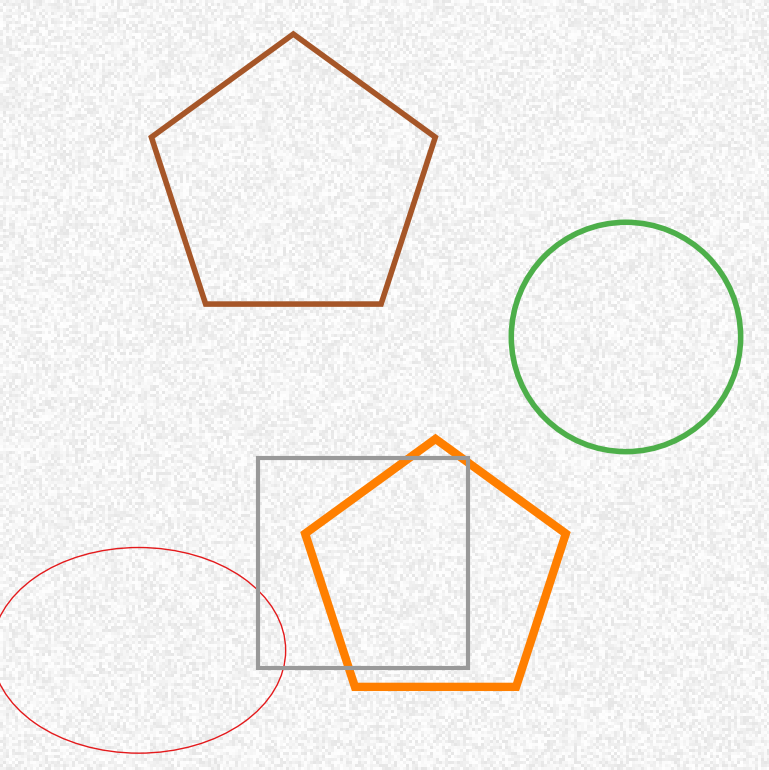[{"shape": "oval", "thickness": 0.5, "radius": 0.95, "center": [0.18, 0.155]}, {"shape": "circle", "thickness": 2, "radius": 0.74, "center": [0.813, 0.562]}, {"shape": "pentagon", "thickness": 3, "radius": 0.89, "center": [0.566, 0.252]}, {"shape": "pentagon", "thickness": 2, "radius": 0.97, "center": [0.381, 0.762]}, {"shape": "square", "thickness": 1.5, "radius": 0.68, "center": [0.472, 0.269]}]